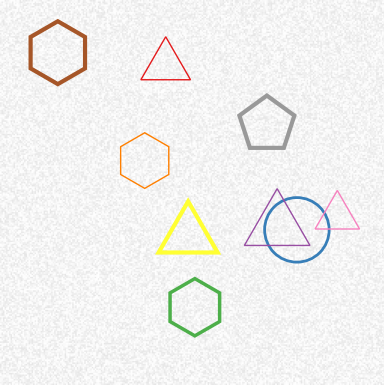[{"shape": "triangle", "thickness": 1, "radius": 0.37, "center": [0.43, 0.83]}, {"shape": "circle", "thickness": 2, "radius": 0.42, "center": [0.771, 0.403]}, {"shape": "hexagon", "thickness": 2.5, "radius": 0.37, "center": [0.506, 0.202]}, {"shape": "triangle", "thickness": 1, "radius": 0.49, "center": [0.72, 0.412]}, {"shape": "hexagon", "thickness": 1, "radius": 0.36, "center": [0.376, 0.583]}, {"shape": "triangle", "thickness": 3, "radius": 0.44, "center": [0.489, 0.388]}, {"shape": "hexagon", "thickness": 3, "radius": 0.41, "center": [0.15, 0.863]}, {"shape": "triangle", "thickness": 1, "radius": 0.33, "center": [0.876, 0.439]}, {"shape": "pentagon", "thickness": 3, "radius": 0.38, "center": [0.693, 0.677]}]